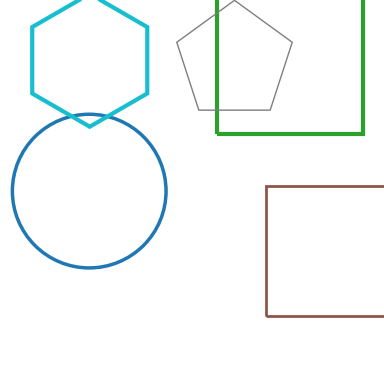[{"shape": "circle", "thickness": 2.5, "radius": 1.0, "center": [0.232, 0.504]}, {"shape": "square", "thickness": 3, "radius": 0.94, "center": [0.754, 0.842]}, {"shape": "square", "thickness": 2, "radius": 0.84, "center": [0.86, 0.348]}, {"shape": "pentagon", "thickness": 1, "radius": 0.79, "center": [0.609, 0.841]}, {"shape": "hexagon", "thickness": 3, "radius": 0.86, "center": [0.233, 0.843]}]